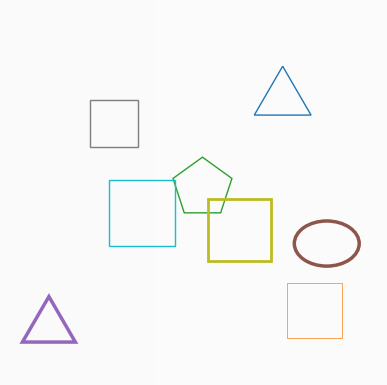[{"shape": "triangle", "thickness": 1, "radius": 0.42, "center": [0.729, 0.743]}, {"shape": "square", "thickness": 0.5, "radius": 0.36, "center": [0.811, 0.193]}, {"shape": "pentagon", "thickness": 1, "radius": 0.4, "center": [0.522, 0.512]}, {"shape": "triangle", "thickness": 2.5, "radius": 0.39, "center": [0.126, 0.151]}, {"shape": "oval", "thickness": 2.5, "radius": 0.42, "center": [0.843, 0.367]}, {"shape": "square", "thickness": 1, "radius": 0.31, "center": [0.294, 0.679]}, {"shape": "square", "thickness": 2, "radius": 0.41, "center": [0.618, 0.402]}, {"shape": "square", "thickness": 1, "radius": 0.43, "center": [0.368, 0.447]}]